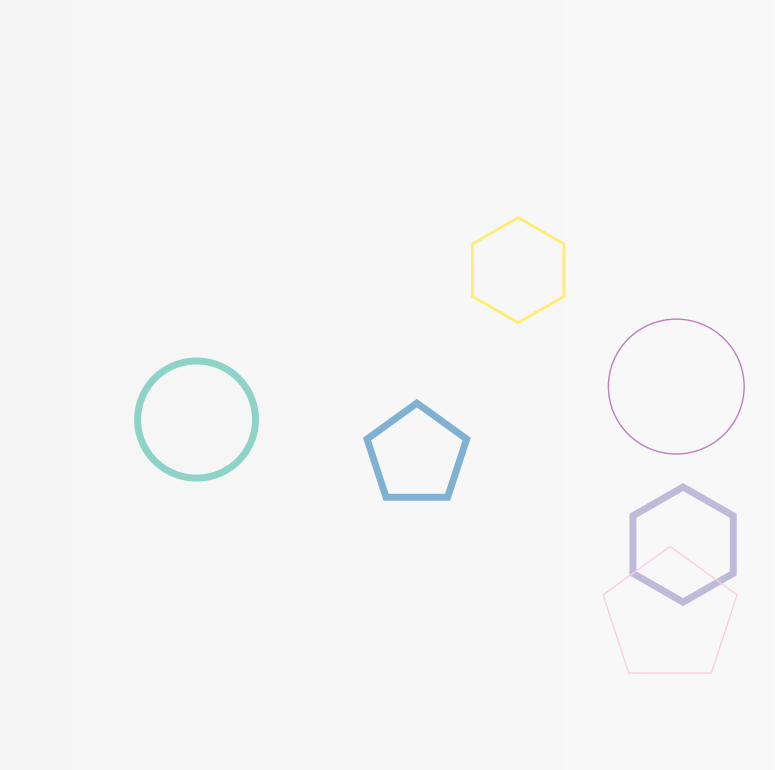[{"shape": "circle", "thickness": 2.5, "radius": 0.38, "center": [0.254, 0.455]}, {"shape": "hexagon", "thickness": 2.5, "radius": 0.37, "center": [0.881, 0.293]}, {"shape": "pentagon", "thickness": 2.5, "radius": 0.34, "center": [0.538, 0.409]}, {"shape": "pentagon", "thickness": 0.5, "radius": 0.45, "center": [0.865, 0.199]}, {"shape": "circle", "thickness": 0.5, "radius": 0.44, "center": [0.873, 0.498]}, {"shape": "hexagon", "thickness": 1, "radius": 0.34, "center": [0.669, 0.649]}]